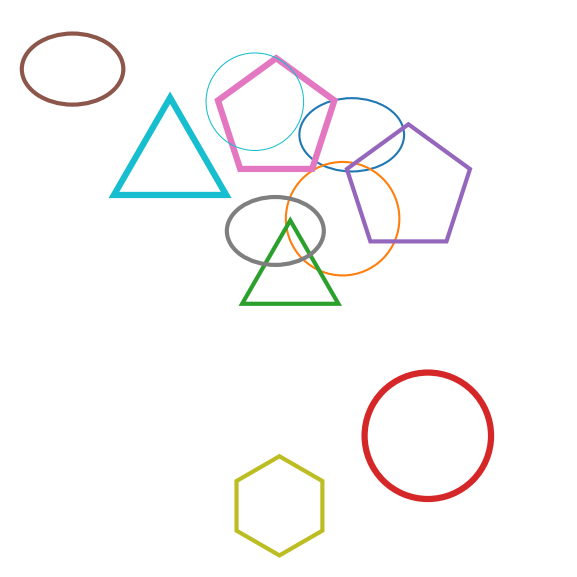[{"shape": "oval", "thickness": 1, "radius": 0.45, "center": [0.609, 0.766]}, {"shape": "circle", "thickness": 1, "radius": 0.49, "center": [0.593, 0.62]}, {"shape": "triangle", "thickness": 2, "radius": 0.48, "center": [0.503, 0.521]}, {"shape": "circle", "thickness": 3, "radius": 0.55, "center": [0.741, 0.245]}, {"shape": "pentagon", "thickness": 2, "radius": 0.56, "center": [0.707, 0.672]}, {"shape": "oval", "thickness": 2, "radius": 0.44, "center": [0.126, 0.88]}, {"shape": "pentagon", "thickness": 3, "radius": 0.53, "center": [0.478, 0.792]}, {"shape": "oval", "thickness": 2, "radius": 0.42, "center": [0.477, 0.599]}, {"shape": "hexagon", "thickness": 2, "radius": 0.43, "center": [0.484, 0.123]}, {"shape": "circle", "thickness": 0.5, "radius": 0.42, "center": [0.441, 0.823]}, {"shape": "triangle", "thickness": 3, "radius": 0.56, "center": [0.295, 0.718]}]